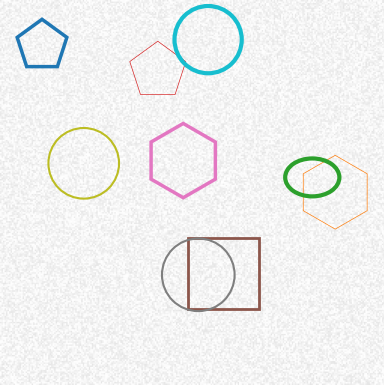[{"shape": "pentagon", "thickness": 2.5, "radius": 0.34, "center": [0.109, 0.882]}, {"shape": "hexagon", "thickness": 0.5, "radius": 0.48, "center": [0.871, 0.501]}, {"shape": "oval", "thickness": 3, "radius": 0.35, "center": [0.811, 0.539]}, {"shape": "pentagon", "thickness": 0.5, "radius": 0.38, "center": [0.41, 0.816]}, {"shape": "square", "thickness": 2, "radius": 0.46, "center": [0.58, 0.29]}, {"shape": "hexagon", "thickness": 2.5, "radius": 0.48, "center": [0.476, 0.583]}, {"shape": "circle", "thickness": 1.5, "radius": 0.47, "center": [0.515, 0.286]}, {"shape": "circle", "thickness": 1.5, "radius": 0.46, "center": [0.217, 0.576]}, {"shape": "circle", "thickness": 3, "radius": 0.44, "center": [0.541, 0.897]}]